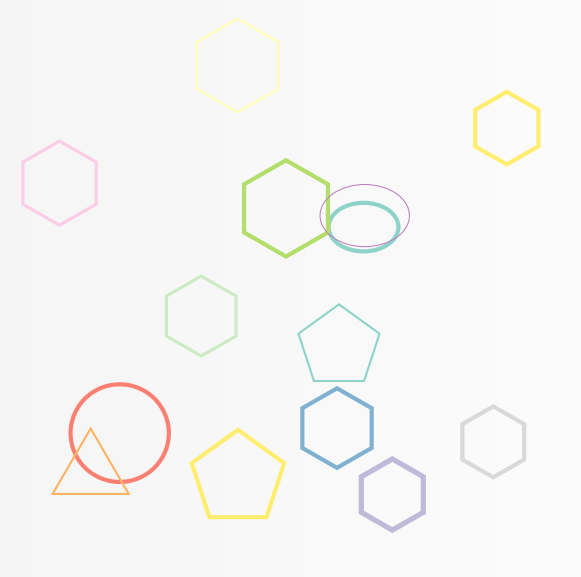[{"shape": "pentagon", "thickness": 1, "radius": 0.37, "center": [0.583, 0.399]}, {"shape": "oval", "thickness": 2, "radius": 0.3, "center": [0.625, 0.606]}, {"shape": "hexagon", "thickness": 1, "radius": 0.41, "center": [0.409, 0.886]}, {"shape": "hexagon", "thickness": 2.5, "radius": 0.31, "center": [0.675, 0.143]}, {"shape": "circle", "thickness": 2, "radius": 0.42, "center": [0.206, 0.249]}, {"shape": "hexagon", "thickness": 2, "radius": 0.34, "center": [0.58, 0.258]}, {"shape": "triangle", "thickness": 1, "radius": 0.38, "center": [0.156, 0.182]}, {"shape": "hexagon", "thickness": 2, "radius": 0.42, "center": [0.492, 0.638]}, {"shape": "hexagon", "thickness": 1.5, "radius": 0.36, "center": [0.102, 0.682]}, {"shape": "hexagon", "thickness": 2, "radius": 0.31, "center": [0.849, 0.234]}, {"shape": "oval", "thickness": 0.5, "radius": 0.38, "center": [0.628, 0.626]}, {"shape": "hexagon", "thickness": 1.5, "radius": 0.35, "center": [0.346, 0.452]}, {"shape": "hexagon", "thickness": 2, "radius": 0.31, "center": [0.872, 0.777]}, {"shape": "pentagon", "thickness": 2, "radius": 0.42, "center": [0.409, 0.171]}]